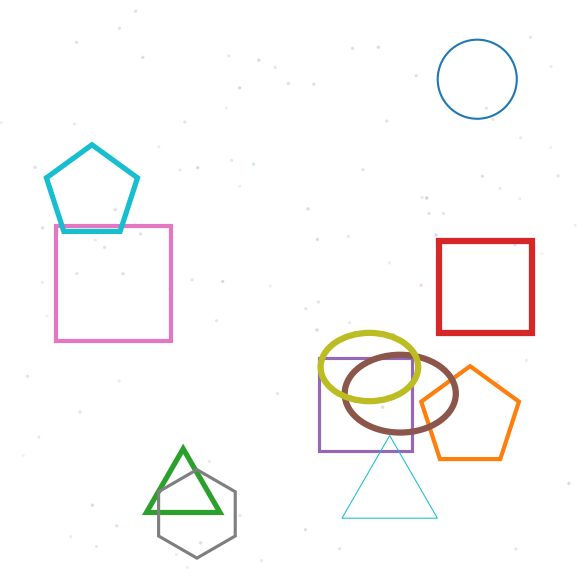[{"shape": "circle", "thickness": 1, "radius": 0.34, "center": [0.826, 0.862]}, {"shape": "pentagon", "thickness": 2, "radius": 0.44, "center": [0.814, 0.276]}, {"shape": "triangle", "thickness": 2.5, "radius": 0.37, "center": [0.317, 0.148]}, {"shape": "square", "thickness": 3, "radius": 0.4, "center": [0.84, 0.502]}, {"shape": "square", "thickness": 1.5, "radius": 0.4, "center": [0.633, 0.299]}, {"shape": "oval", "thickness": 3, "radius": 0.48, "center": [0.693, 0.317]}, {"shape": "square", "thickness": 2, "radius": 0.5, "center": [0.197, 0.508]}, {"shape": "hexagon", "thickness": 1.5, "radius": 0.38, "center": [0.341, 0.109]}, {"shape": "oval", "thickness": 3, "radius": 0.42, "center": [0.64, 0.364]}, {"shape": "pentagon", "thickness": 2.5, "radius": 0.41, "center": [0.159, 0.666]}, {"shape": "triangle", "thickness": 0.5, "radius": 0.48, "center": [0.675, 0.15]}]